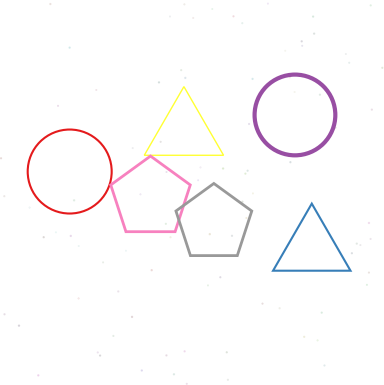[{"shape": "circle", "thickness": 1.5, "radius": 0.55, "center": [0.181, 0.554]}, {"shape": "triangle", "thickness": 1.5, "radius": 0.58, "center": [0.81, 0.355]}, {"shape": "circle", "thickness": 3, "radius": 0.52, "center": [0.766, 0.701]}, {"shape": "triangle", "thickness": 1, "radius": 0.59, "center": [0.478, 0.656]}, {"shape": "pentagon", "thickness": 2, "radius": 0.54, "center": [0.391, 0.486]}, {"shape": "pentagon", "thickness": 2, "radius": 0.52, "center": [0.555, 0.42]}]